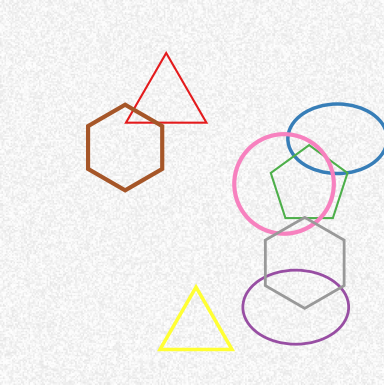[{"shape": "triangle", "thickness": 1.5, "radius": 0.6, "center": [0.432, 0.742]}, {"shape": "oval", "thickness": 2.5, "radius": 0.64, "center": [0.877, 0.64]}, {"shape": "pentagon", "thickness": 1.5, "radius": 0.52, "center": [0.803, 0.518]}, {"shape": "oval", "thickness": 2, "radius": 0.69, "center": [0.768, 0.202]}, {"shape": "triangle", "thickness": 2.5, "radius": 0.54, "center": [0.509, 0.146]}, {"shape": "hexagon", "thickness": 3, "radius": 0.56, "center": [0.325, 0.617]}, {"shape": "circle", "thickness": 3, "radius": 0.65, "center": [0.738, 0.522]}, {"shape": "hexagon", "thickness": 2, "radius": 0.59, "center": [0.792, 0.317]}]